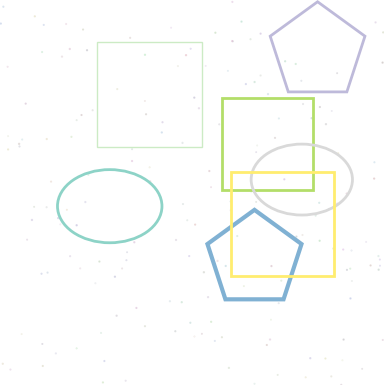[{"shape": "oval", "thickness": 2, "radius": 0.68, "center": [0.285, 0.464]}, {"shape": "pentagon", "thickness": 2, "radius": 0.65, "center": [0.825, 0.866]}, {"shape": "pentagon", "thickness": 3, "radius": 0.64, "center": [0.661, 0.326]}, {"shape": "square", "thickness": 2, "radius": 0.59, "center": [0.694, 0.626]}, {"shape": "oval", "thickness": 2, "radius": 0.66, "center": [0.784, 0.534]}, {"shape": "square", "thickness": 1, "radius": 0.68, "center": [0.388, 0.754]}, {"shape": "square", "thickness": 2, "radius": 0.67, "center": [0.734, 0.418]}]